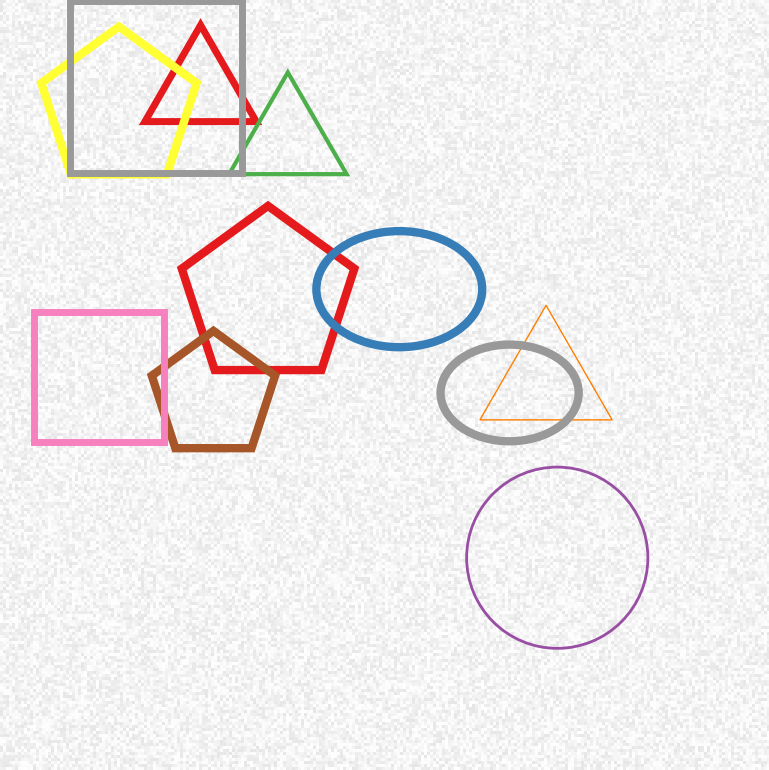[{"shape": "triangle", "thickness": 2.5, "radius": 0.42, "center": [0.261, 0.884]}, {"shape": "pentagon", "thickness": 3, "radius": 0.59, "center": [0.348, 0.615]}, {"shape": "oval", "thickness": 3, "radius": 0.54, "center": [0.519, 0.624]}, {"shape": "triangle", "thickness": 1.5, "radius": 0.44, "center": [0.374, 0.818]}, {"shape": "circle", "thickness": 1, "radius": 0.59, "center": [0.724, 0.276]}, {"shape": "triangle", "thickness": 0.5, "radius": 0.5, "center": [0.709, 0.504]}, {"shape": "pentagon", "thickness": 3, "radius": 0.53, "center": [0.154, 0.859]}, {"shape": "pentagon", "thickness": 3, "radius": 0.42, "center": [0.277, 0.486]}, {"shape": "square", "thickness": 2.5, "radius": 0.42, "center": [0.128, 0.511]}, {"shape": "square", "thickness": 2.5, "radius": 0.56, "center": [0.202, 0.887]}, {"shape": "oval", "thickness": 3, "radius": 0.45, "center": [0.662, 0.49]}]